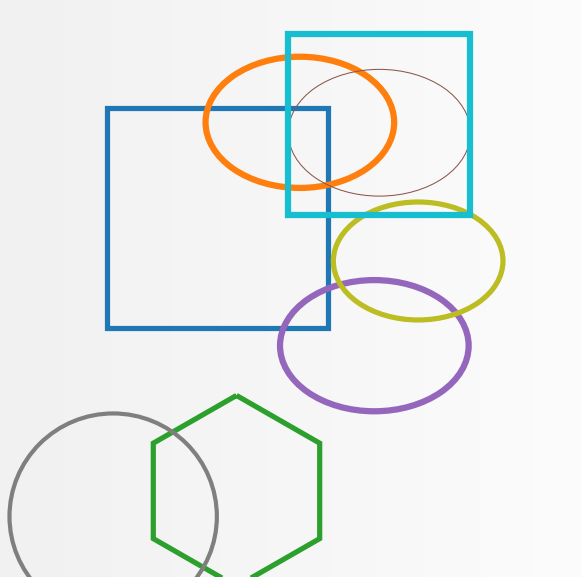[{"shape": "square", "thickness": 2.5, "radius": 0.95, "center": [0.374, 0.622]}, {"shape": "oval", "thickness": 3, "radius": 0.81, "center": [0.516, 0.787]}, {"shape": "hexagon", "thickness": 2.5, "radius": 0.83, "center": [0.407, 0.149]}, {"shape": "oval", "thickness": 3, "radius": 0.81, "center": [0.644, 0.401]}, {"shape": "oval", "thickness": 0.5, "radius": 0.78, "center": [0.653, 0.769]}, {"shape": "circle", "thickness": 2, "radius": 0.89, "center": [0.195, 0.105]}, {"shape": "oval", "thickness": 2.5, "radius": 0.73, "center": [0.719, 0.547]}, {"shape": "square", "thickness": 3, "radius": 0.79, "center": [0.652, 0.784]}]